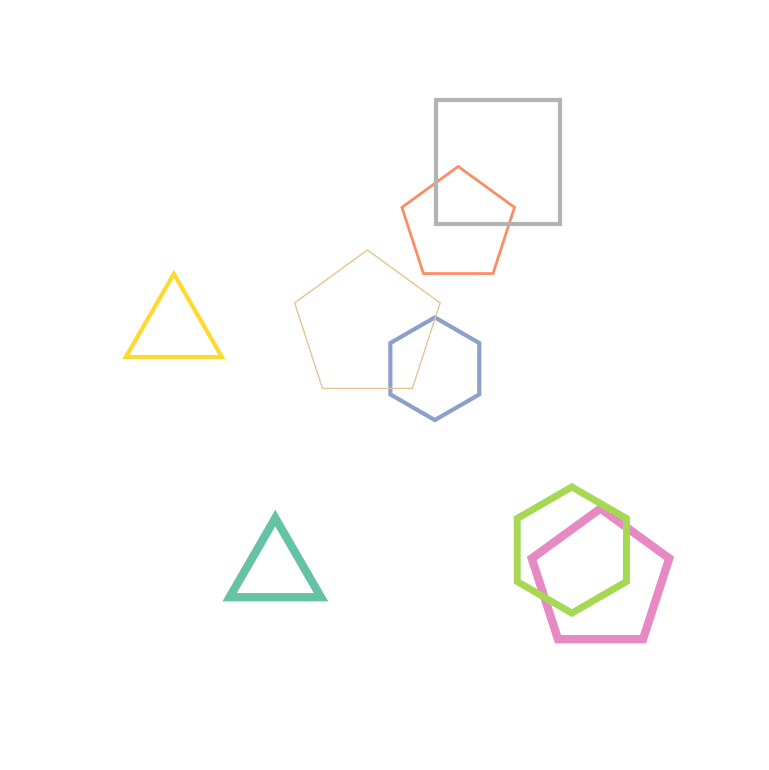[{"shape": "triangle", "thickness": 3, "radius": 0.34, "center": [0.358, 0.259]}, {"shape": "pentagon", "thickness": 1, "radius": 0.38, "center": [0.595, 0.707]}, {"shape": "hexagon", "thickness": 1.5, "radius": 0.33, "center": [0.565, 0.521]}, {"shape": "pentagon", "thickness": 3, "radius": 0.47, "center": [0.78, 0.246]}, {"shape": "hexagon", "thickness": 2.5, "radius": 0.41, "center": [0.743, 0.286]}, {"shape": "triangle", "thickness": 1.5, "radius": 0.36, "center": [0.226, 0.572]}, {"shape": "pentagon", "thickness": 0.5, "radius": 0.5, "center": [0.477, 0.576]}, {"shape": "square", "thickness": 1.5, "radius": 0.4, "center": [0.647, 0.79]}]